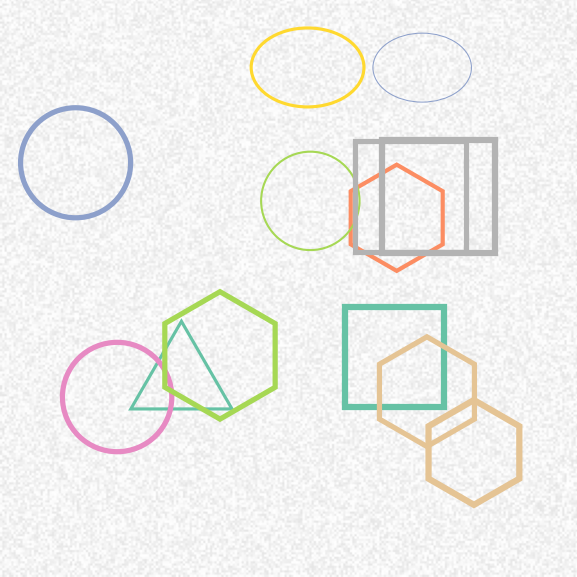[{"shape": "triangle", "thickness": 1.5, "radius": 0.51, "center": [0.314, 0.342]}, {"shape": "square", "thickness": 3, "radius": 0.43, "center": [0.683, 0.381]}, {"shape": "hexagon", "thickness": 2, "radius": 0.46, "center": [0.687, 0.622]}, {"shape": "circle", "thickness": 2.5, "radius": 0.48, "center": [0.131, 0.717]}, {"shape": "oval", "thickness": 0.5, "radius": 0.43, "center": [0.731, 0.882]}, {"shape": "circle", "thickness": 2.5, "radius": 0.47, "center": [0.203, 0.312]}, {"shape": "hexagon", "thickness": 2.5, "radius": 0.55, "center": [0.381, 0.384]}, {"shape": "circle", "thickness": 1, "radius": 0.43, "center": [0.537, 0.651]}, {"shape": "oval", "thickness": 1.5, "radius": 0.49, "center": [0.533, 0.882]}, {"shape": "hexagon", "thickness": 2.5, "radius": 0.47, "center": [0.739, 0.321]}, {"shape": "hexagon", "thickness": 3, "radius": 0.45, "center": [0.821, 0.216]}, {"shape": "square", "thickness": 2.5, "radius": 0.48, "center": [0.712, 0.658]}, {"shape": "square", "thickness": 3, "radius": 0.49, "center": [0.759, 0.659]}]